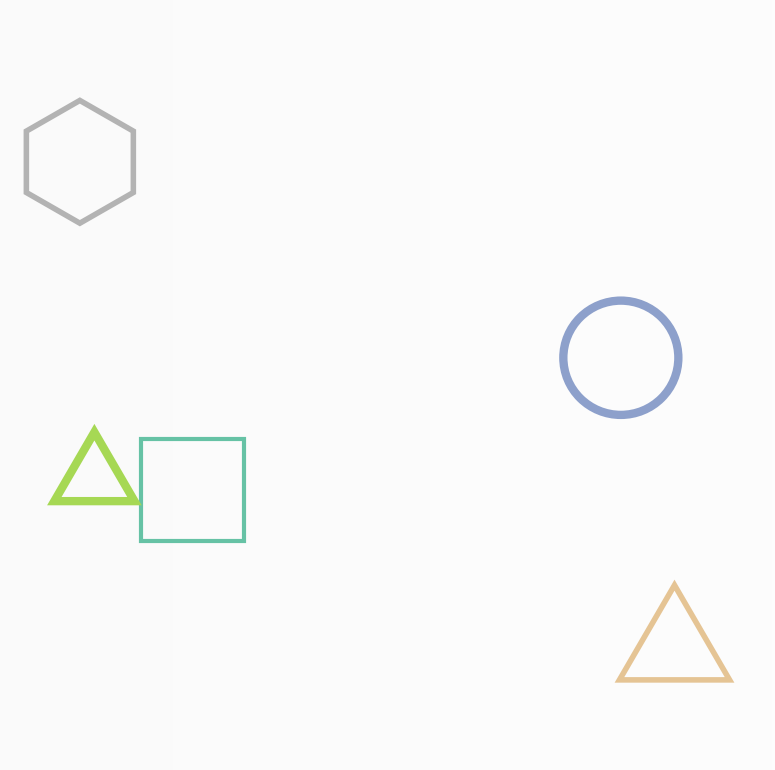[{"shape": "square", "thickness": 1.5, "radius": 0.33, "center": [0.248, 0.364]}, {"shape": "circle", "thickness": 3, "radius": 0.37, "center": [0.801, 0.535]}, {"shape": "triangle", "thickness": 3, "radius": 0.3, "center": [0.122, 0.379]}, {"shape": "triangle", "thickness": 2, "radius": 0.41, "center": [0.87, 0.158]}, {"shape": "hexagon", "thickness": 2, "radius": 0.4, "center": [0.103, 0.79]}]